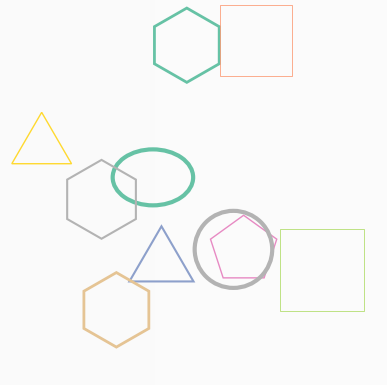[{"shape": "oval", "thickness": 3, "radius": 0.52, "center": [0.395, 0.539]}, {"shape": "hexagon", "thickness": 2, "radius": 0.48, "center": [0.482, 0.883]}, {"shape": "square", "thickness": 0.5, "radius": 0.46, "center": [0.66, 0.894]}, {"shape": "triangle", "thickness": 1.5, "radius": 0.48, "center": [0.417, 0.317]}, {"shape": "pentagon", "thickness": 1, "radius": 0.45, "center": [0.629, 0.351]}, {"shape": "square", "thickness": 0.5, "radius": 0.54, "center": [0.831, 0.299]}, {"shape": "triangle", "thickness": 1, "radius": 0.44, "center": [0.108, 0.619]}, {"shape": "hexagon", "thickness": 2, "radius": 0.48, "center": [0.3, 0.195]}, {"shape": "hexagon", "thickness": 1.5, "radius": 0.51, "center": [0.262, 0.482]}, {"shape": "circle", "thickness": 3, "radius": 0.5, "center": [0.602, 0.352]}]